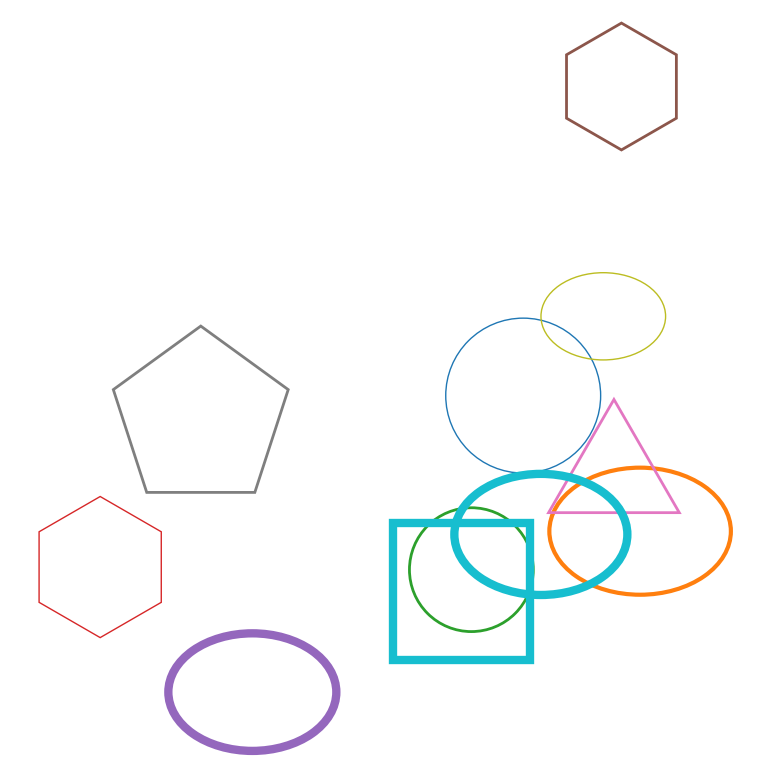[{"shape": "circle", "thickness": 0.5, "radius": 0.5, "center": [0.679, 0.486]}, {"shape": "oval", "thickness": 1.5, "radius": 0.59, "center": [0.831, 0.31]}, {"shape": "circle", "thickness": 1, "radius": 0.4, "center": [0.612, 0.26]}, {"shape": "hexagon", "thickness": 0.5, "radius": 0.46, "center": [0.13, 0.264]}, {"shape": "oval", "thickness": 3, "radius": 0.55, "center": [0.328, 0.101]}, {"shape": "hexagon", "thickness": 1, "radius": 0.41, "center": [0.807, 0.888]}, {"shape": "triangle", "thickness": 1, "radius": 0.49, "center": [0.797, 0.383]}, {"shape": "pentagon", "thickness": 1, "radius": 0.6, "center": [0.261, 0.457]}, {"shape": "oval", "thickness": 0.5, "radius": 0.4, "center": [0.783, 0.589]}, {"shape": "oval", "thickness": 3, "radius": 0.56, "center": [0.702, 0.306]}, {"shape": "square", "thickness": 3, "radius": 0.44, "center": [0.6, 0.231]}]